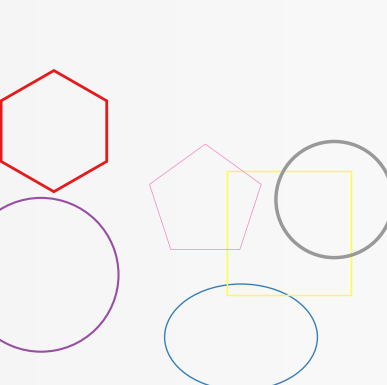[{"shape": "hexagon", "thickness": 2, "radius": 0.79, "center": [0.139, 0.659]}, {"shape": "oval", "thickness": 1, "radius": 0.99, "center": [0.622, 0.124]}, {"shape": "circle", "thickness": 1.5, "radius": 1.0, "center": [0.106, 0.286]}, {"shape": "square", "thickness": 1, "radius": 0.8, "center": [0.746, 0.394]}, {"shape": "pentagon", "thickness": 0.5, "radius": 0.76, "center": [0.53, 0.474]}, {"shape": "circle", "thickness": 2.5, "radius": 0.75, "center": [0.863, 0.482]}]